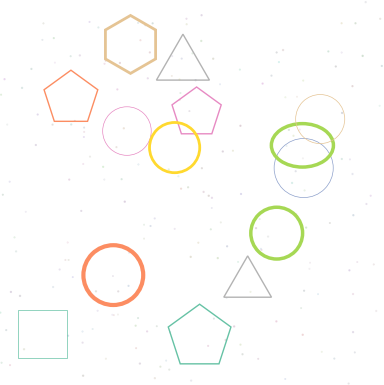[{"shape": "square", "thickness": 0.5, "radius": 0.32, "center": [0.111, 0.133]}, {"shape": "pentagon", "thickness": 1, "radius": 0.43, "center": [0.518, 0.124]}, {"shape": "pentagon", "thickness": 1, "radius": 0.37, "center": [0.184, 0.744]}, {"shape": "circle", "thickness": 3, "radius": 0.39, "center": [0.294, 0.285]}, {"shape": "circle", "thickness": 0.5, "radius": 0.38, "center": [0.789, 0.564]}, {"shape": "pentagon", "thickness": 1, "radius": 0.34, "center": [0.511, 0.707]}, {"shape": "circle", "thickness": 0.5, "radius": 0.32, "center": [0.33, 0.66]}, {"shape": "oval", "thickness": 2.5, "radius": 0.4, "center": [0.785, 0.622]}, {"shape": "circle", "thickness": 2.5, "radius": 0.34, "center": [0.719, 0.394]}, {"shape": "circle", "thickness": 2, "radius": 0.33, "center": [0.454, 0.617]}, {"shape": "circle", "thickness": 0.5, "radius": 0.32, "center": [0.832, 0.691]}, {"shape": "hexagon", "thickness": 2, "radius": 0.38, "center": [0.339, 0.885]}, {"shape": "triangle", "thickness": 1, "radius": 0.36, "center": [0.643, 0.264]}, {"shape": "triangle", "thickness": 1, "radius": 0.4, "center": [0.475, 0.832]}]